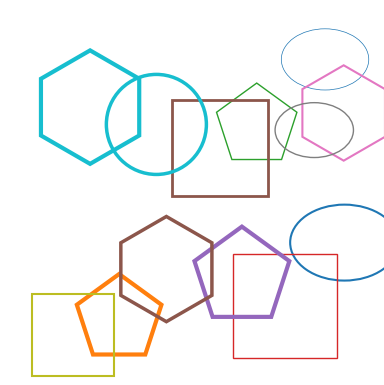[{"shape": "oval", "thickness": 1.5, "radius": 0.7, "center": [0.895, 0.37]}, {"shape": "oval", "thickness": 0.5, "radius": 0.57, "center": [0.844, 0.846]}, {"shape": "pentagon", "thickness": 3, "radius": 0.58, "center": [0.309, 0.173]}, {"shape": "pentagon", "thickness": 1, "radius": 0.55, "center": [0.667, 0.674]}, {"shape": "square", "thickness": 1, "radius": 0.68, "center": [0.741, 0.206]}, {"shape": "pentagon", "thickness": 3, "radius": 0.65, "center": [0.628, 0.282]}, {"shape": "hexagon", "thickness": 2.5, "radius": 0.68, "center": [0.432, 0.301]}, {"shape": "square", "thickness": 2, "radius": 0.63, "center": [0.571, 0.616]}, {"shape": "hexagon", "thickness": 1.5, "radius": 0.62, "center": [0.893, 0.707]}, {"shape": "oval", "thickness": 1, "radius": 0.51, "center": [0.816, 0.662]}, {"shape": "square", "thickness": 1.5, "radius": 0.53, "center": [0.19, 0.13]}, {"shape": "hexagon", "thickness": 3, "radius": 0.74, "center": [0.234, 0.722]}, {"shape": "circle", "thickness": 2.5, "radius": 0.65, "center": [0.406, 0.677]}]